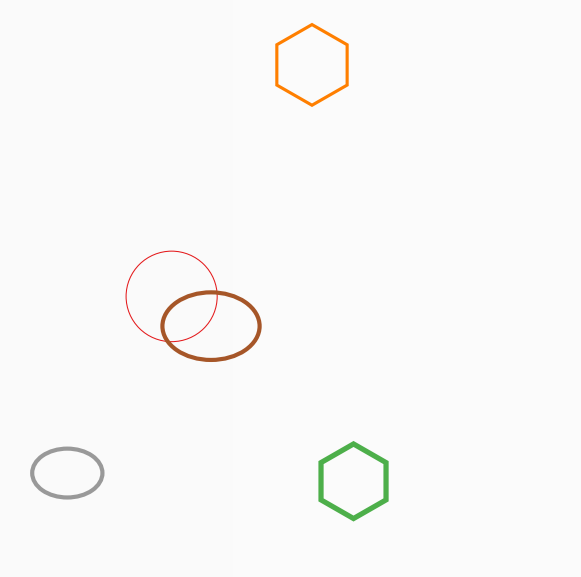[{"shape": "circle", "thickness": 0.5, "radius": 0.39, "center": [0.295, 0.486]}, {"shape": "hexagon", "thickness": 2.5, "radius": 0.32, "center": [0.608, 0.166]}, {"shape": "hexagon", "thickness": 1.5, "radius": 0.35, "center": [0.537, 0.887]}, {"shape": "oval", "thickness": 2, "radius": 0.42, "center": [0.363, 0.434]}, {"shape": "oval", "thickness": 2, "radius": 0.3, "center": [0.116, 0.18]}]